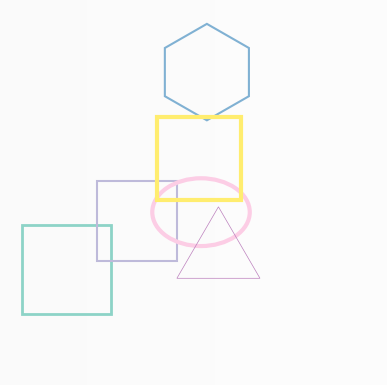[{"shape": "square", "thickness": 2, "radius": 0.57, "center": [0.171, 0.3]}, {"shape": "square", "thickness": 1.5, "radius": 0.52, "center": [0.354, 0.426]}, {"shape": "hexagon", "thickness": 1.5, "radius": 0.63, "center": [0.534, 0.813]}, {"shape": "oval", "thickness": 3, "radius": 0.63, "center": [0.519, 0.449]}, {"shape": "triangle", "thickness": 0.5, "radius": 0.62, "center": [0.564, 0.339]}, {"shape": "square", "thickness": 3, "radius": 0.54, "center": [0.513, 0.588]}]